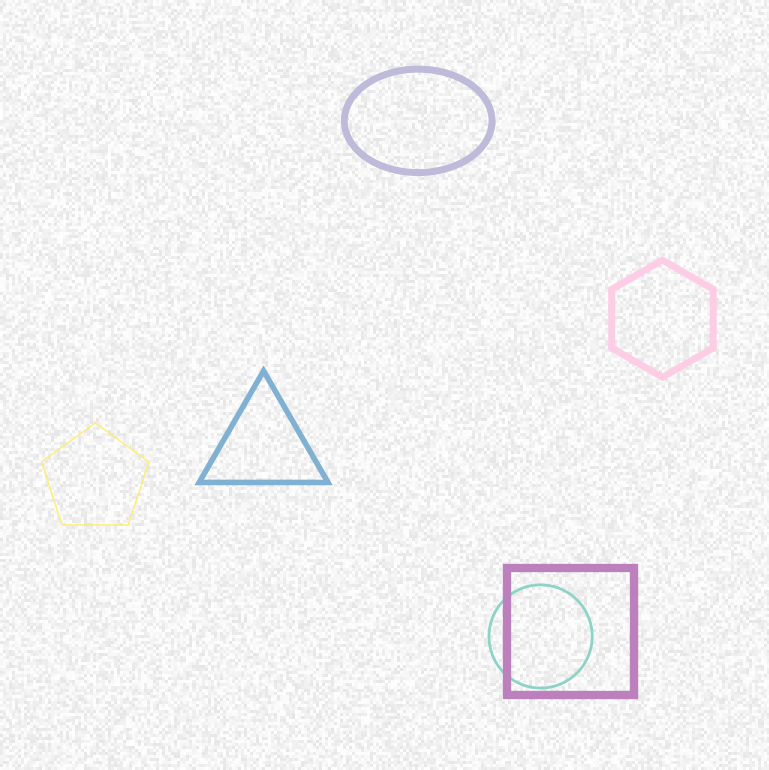[{"shape": "circle", "thickness": 1, "radius": 0.34, "center": [0.702, 0.173]}, {"shape": "oval", "thickness": 2.5, "radius": 0.48, "center": [0.543, 0.843]}, {"shape": "triangle", "thickness": 2, "radius": 0.48, "center": [0.342, 0.422]}, {"shape": "hexagon", "thickness": 2.5, "radius": 0.38, "center": [0.86, 0.586]}, {"shape": "square", "thickness": 3, "radius": 0.41, "center": [0.741, 0.18]}, {"shape": "pentagon", "thickness": 0.5, "radius": 0.37, "center": [0.124, 0.377]}]